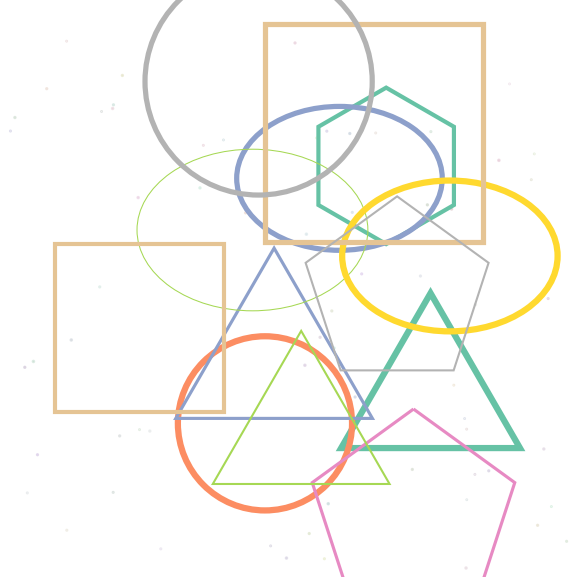[{"shape": "triangle", "thickness": 3, "radius": 0.89, "center": [0.746, 0.313]}, {"shape": "hexagon", "thickness": 2, "radius": 0.68, "center": [0.669, 0.712]}, {"shape": "circle", "thickness": 3, "radius": 0.75, "center": [0.459, 0.266]}, {"shape": "oval", "thickness": 2.5, "radius": 0.89, "center": [0.588, 0.69]}, {"shape": "triangle", "thickness": 1.5, "radius": 0.98, "center": [0.475, 0.373]}, {"shape": "pentagon", "thickness": 1.5, "radius": 0.92, "center": [0.716, 0.106]}, {"shape": "triangle", "thickness": 1, "radius": 0.88, "center": [0.522, 0.249]}, {"shape": "oval", "thickness": 0.5, "radius": 1.0, "center": [0.437, 0.601]}, {"shape": "oval", "thickness": 3, "radius": 0.93, "center": [0.779, 0.556]}, {"shape": "square", "thickness": 2, "radius": 0.73, "center": [0.242, 0.431]}, {"shape": "square", "thickness": 2.5, "radius": 0.94, "center": [0.647, 0.769]}, {"shape": "pentagon", "thickness": 1, "radius": 0.83, "center": [0.688, 0.493]}, {"shape": "circle", "thickness": 2.5, "radius": 0.98, "center": [0.448, 0.858]}]